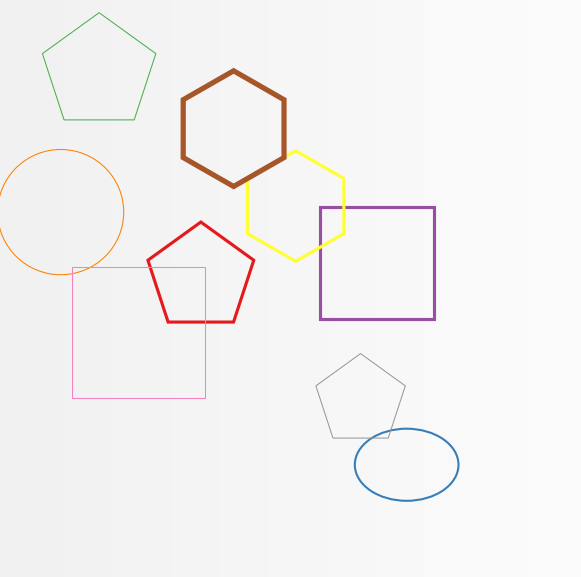[{"shape": "pentagon", "thickness": 1.5, "radius": 0.48, "center": [0.346, 0.519]}, {"shape": "oval", "thickness": 1, "radius": 0.45, "center": [0.7, 0.194]}, {"shape": "pentagon", "thickness": 0.5, "radius": 0.51, "center": [0.171, 0.875]}, {"shape": "square", "thickness": 1.5, "radius": 0.49, "center": [0.649, 0.544]}, {"shape": "circle", "thickness": 0.5, "radius": 0.54, "center": [0.104, 0.632]}, {"shape": "hexagon", "thickness": 1.5, "radius": 0.48, "center": [0.509, 0.642]}, {"shape": "hexagon", "thickness": 2.5, "radius": 0.5, "center": [0.402, 0.776]}, {"shape": "square", "thickness": 0.5, "radius": 0.57, "center": [0.238, 0.423]}, {"shape": "pentagon", "thickness": 0.5, "radius": 0.4, "center": [0.62, 0.306]}]